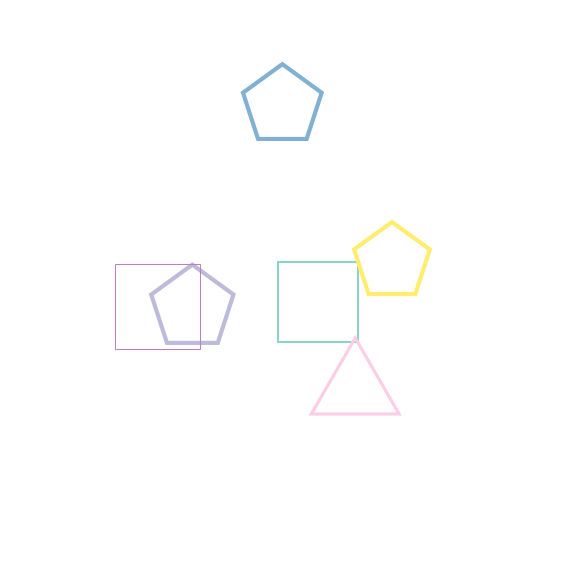[{"shape": "square", "thickness": 1, "radius": 0.35, "center": [0.55, 0.476]}, {"shape": "pentagon", "thickness": 2, "radius": 0.37, "center": [0.333, 0.466]}, {"shape": "pentagon", "thickness": 2, "radius": 0.36, "center": [0.489, 0.816]}, {"shape": "triangle", "thickness": 1.5, "radius": 0.44, "center": [0.615, 0.326]}, {"shape": "square", "thickness": 0.5, "radius": 0.37, "center": [0.272, 0.469]}, {"shape": "pentagon", "thickness": 2, "radius": 0.34, "center": [0.679, 0.546]}]